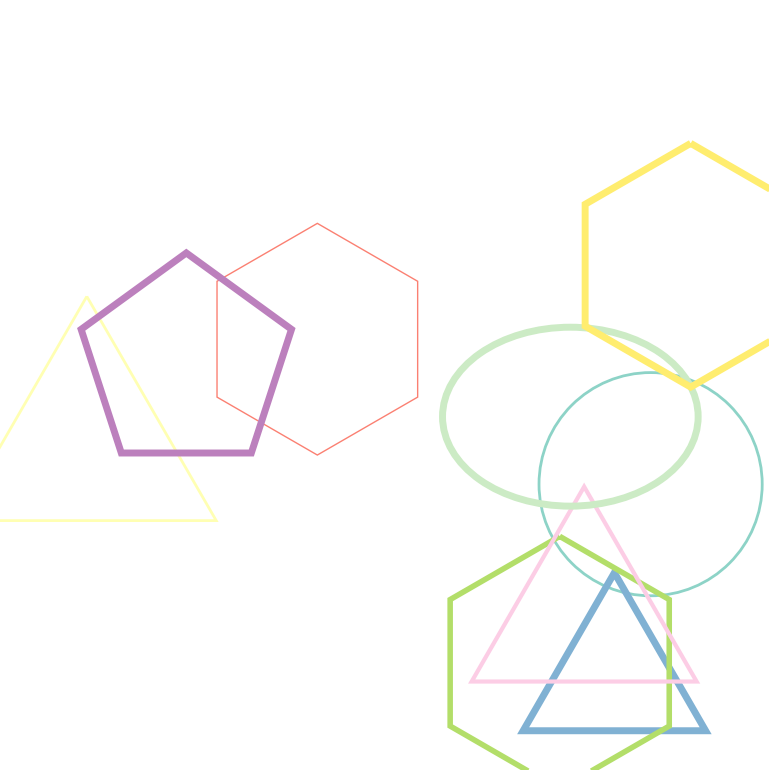[{"shape": "circle", "thickness": 1, "radius": 0.72, "center": [0.845, 0.371]}, {"shape": "triangle", "thickness": 1, "radius": 0.97, "center": [0.113, 0.421]}, {"shape": "hexagon", "thickness": 0.5, "radius": 0.75, "center": [0.412, 0.559]}, {"shape": "triangle", "thickness": 2.5, "radius": 0.68, "center": [0.798, 0.119]}, {"shape": "hexagon", "thickness": 2, "radius": 0.82, "center": [0.727, 0.139]}, {"shape": "triangle", "thickness": 1.5, "radius": 0.84, "center": [0.759, 0.199]}, {"shape": "pentagon", "thickness": 2.5, "radius": 0.72, "center": [0.242, 0.528]}, {"shape": "oval", "thickness": 2.5, "radius": 0.83, "center": [0.741, 0.459]}, {"shape": "hexagon", "thickness": 2.5, "radius": 0.79, "center": [0.897, 0.656]}]